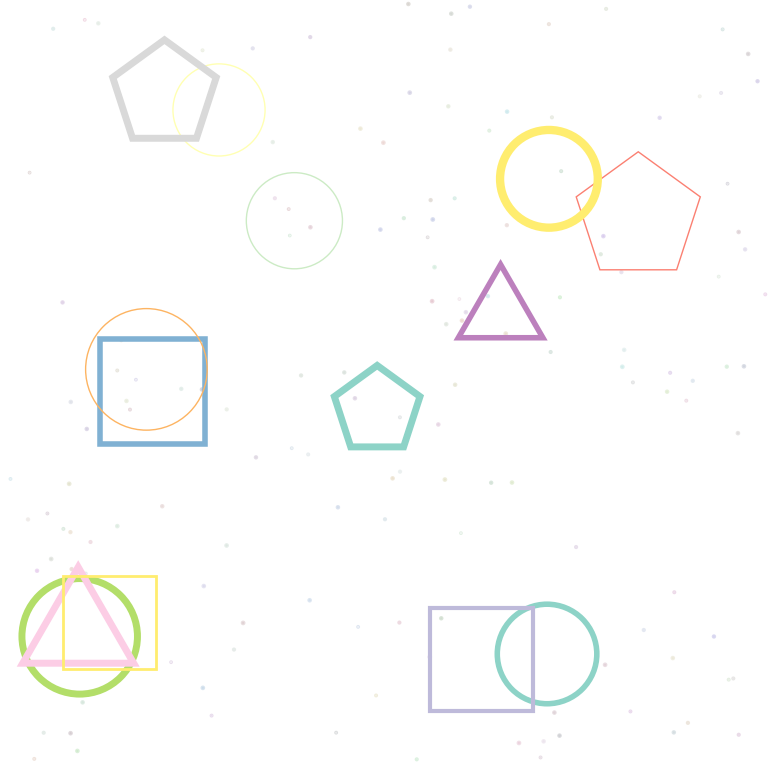[{"shape": "pentagon", "thickness": 2.5, "radius": 0.29, "center": [0.49, 0.467]}, {"shape": "circle", "thickness": 2, "radius": 0.32, "center": [0.71, 0.151]}, {"shape": "circle", "thickness": 0.5, "radius": 0.3, "center": [0.284, 0.857]}, {"shape": "square", "thickness": 1.5, "radius": 0.33, "center": [0.626, 0.144]}, {"shape": "pentagon", "thickness": 0.5, "radius": 0.42, "center": [0.829, 0.718]}, {"shape": "square", "thickness": 2, "radius": 0.34, "center": [0.198, 0.491]}, {"shape": "circle", "thickness": 0.5, "radius": 0.39, "center": [0.19, 0.52]}, {"shape": "circle", "thickness": 2.5, "radius": 0.38, "center": [0.104, 0.174]}, {"shape": "triangle", "thickness": 2.5, "radius": 0.42, "center": [0.102, 0.18]}, {"shape": "pentagon", "thickness": 2.5, "radius": 0.35, "center": [0.214, 0.878]}, {"shape": "triangle", "thickness": 2, "radius": 0.32, "center": [0.65, 0.593]}, {"shape": "circle", "thickness": 0.5, "radius": 0.31, "center": [0.382, 0.713]}, {"shape": "square", "thickness": 1, "radius": 0.3, "center": [0.142, 0.192]}, {"shape": "circle", "thickness": 3, "radius": 0.32, "center": [0.713, 0.768]}]